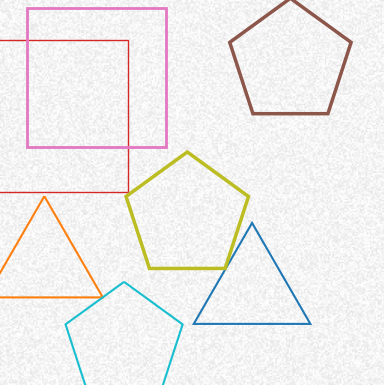[{"shape": "triangle", "thickness": 1.5, "radius": 0.87, "center": [0.655, 0.246]}, {"shape": "triangle", "thickness": 1.5, "radius": 0.88, "center": [0.115, 0.315]}, {"shape": "square", "thickness": 1, "radius": 0.99, "center": [0.134, 0.698]}, {"shape": "pentagon", "thickness": 2.5, "radius": 0.83, "center": [0.754, 0.839]}, {"shape": "square", "thickness": 2, "radius": 0.9, "center": [0.25, 0.798]}, {"shape": "pentagon", "thickness": 2.5, "radius": 0.84, "center": [0.486, 0.438]}, {"shape": "pentagon", "thickness": 1.5, "radius": 0.8, "center": [0.322, 0.108]}]